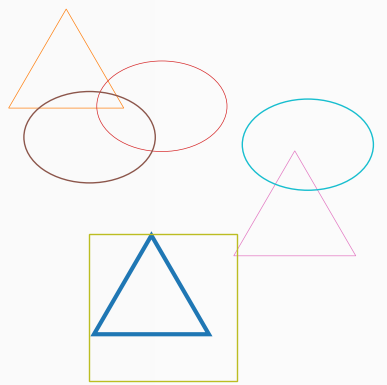[{"shape": "triangle", "thickness": 3, "radius": 0.86, "center": [0.391, 0.217]}, {"shape": "triangle", "thickness": 0.5, "radius": 0.86, "center": [0.171, 0.805]}, {"shape": "oval", "thickness": 0.5, "radius": 0.84, "center": [0.418, 0.724]}, {"shape": "oval", "thickness": 1, "radius": 0.85, "center": [0.231, 0.644]}, {"shape": "triangle", "thickness": 0.5, "radius": 0.91, "center": [0.761, 0.426]}, {"shape": "square", "thickness": 1, "radius": 0.95, "center": [0.421, 0.201]}, {"shape": "oval", "thickness": 1, "radius": 0.85, "center": [0.794, 0.624]}]